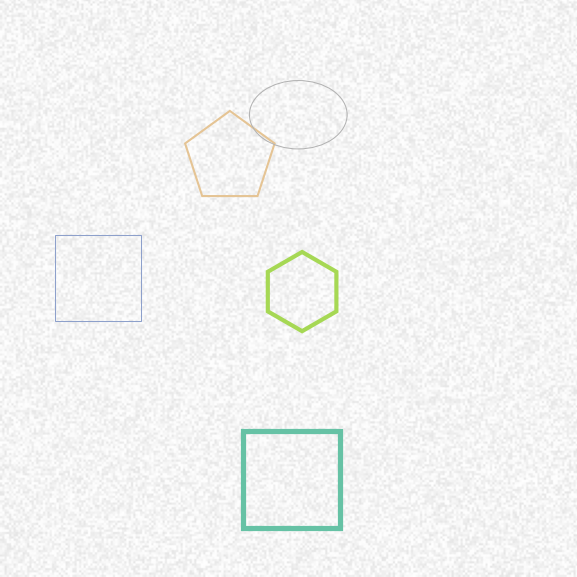[{"shape": "square", "thickness": 2.5, "radius": 0.42, "center": [0.505, 0.169]}, {"shape": "square", "thickness": 0.5, "radius": 0.37, "center": [0.169, 0.517]}, {"shape": "hexagon", "thickness": 2, "radius": 0.34, "center": [0.523, 0.494]}, {"shape": "pentagon", "thickness": 1, "radius": 0.41, "center": [0.398, 0.726]}, {"shape": "oval", "thickness": 0.5, "radius": 0.42, "center": [0.517, 0.8]}]